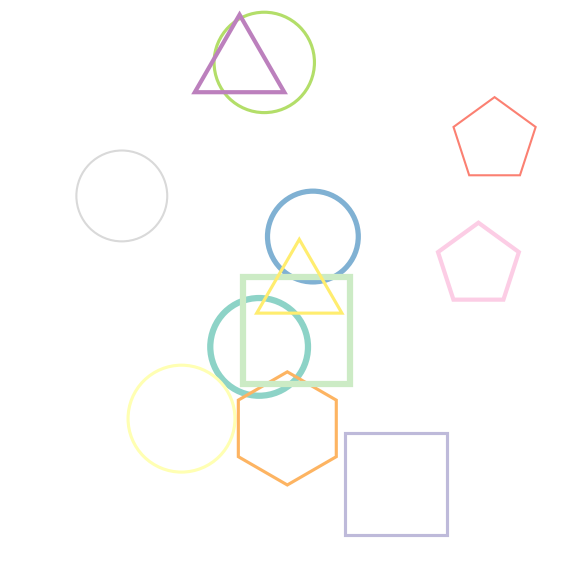[{"shape": "circle", "thickness": 3, "radius": 0.42, "center": [0.449, 0.398]}, {"shape": "circle", "thickness": 1.5, "radius": 0.46, "center": [0.314, 0.274]}, {"shape": "square", "thickness": 1.5, "radius": 0.44, "center": [0.686, 0.161]}, {"shape": "pentagon", "thickness": 1, "radius": 0.37, "center": [0.856, 0.756]}, {"shape": "circle", "thickness": 2.5, "radius": 0.39, "center": [0.542, 0.59]}, {"shape": "hexagon", "thickness": 1.5, "radius": 0.49, "center": [0.498, 0.257]}, {"shape": "circle", "thickness": 1.5, "radius": 0.43, "center": [0.458, 0.891]}, {"shape": "pentagon", "thickness": 2, "radius": 0.37, "center": [0.828, 0.54]}, {"shape": "circle", "thickness": 1, "radius": 0.39, "center": [0.211, 0.66]}, {"shape": "triangle", "thickness": 2, "radius": 0.45, "center": [0.415, 0.884]}, {"shape": "square", "thickness": 3, "radius": 0.46, "center": [0.513, 0.427]}, {"shape": "triangle", "thickness": 1.5, "radius": 0.43, "center": [0.518, 0.499]}]